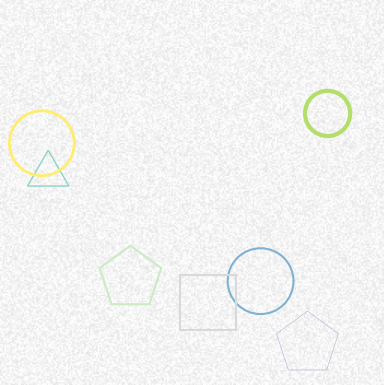[{"shape": "triangle", "thickness": 1, "radius": 0.31, "center": [0.125, 0.548]}, {"shape": "pentagon", "thickness": 0.5, "radius": 0.42, "center": [0.799, 0.107]}, {"shape": "circle", "thickness": 1.5, "radius": 0.43, "center": [0.677, 0.27]}, {"shape": "circle", "thickness": 3, "radius": 0.29, "center": [0.851, 0.705]}, {"shape": "square", "thickness": 1.5, "radius": 0.36, "center": [0.54, 0.215]}, {"shape": "pentagon", "thickness": 1.5, "radius": 0.42, "center": [0.339, 0.278]}, {"shape": "circle", "thickness": 2, "radius": 0.42, "center": [0.109, 0.628]}]